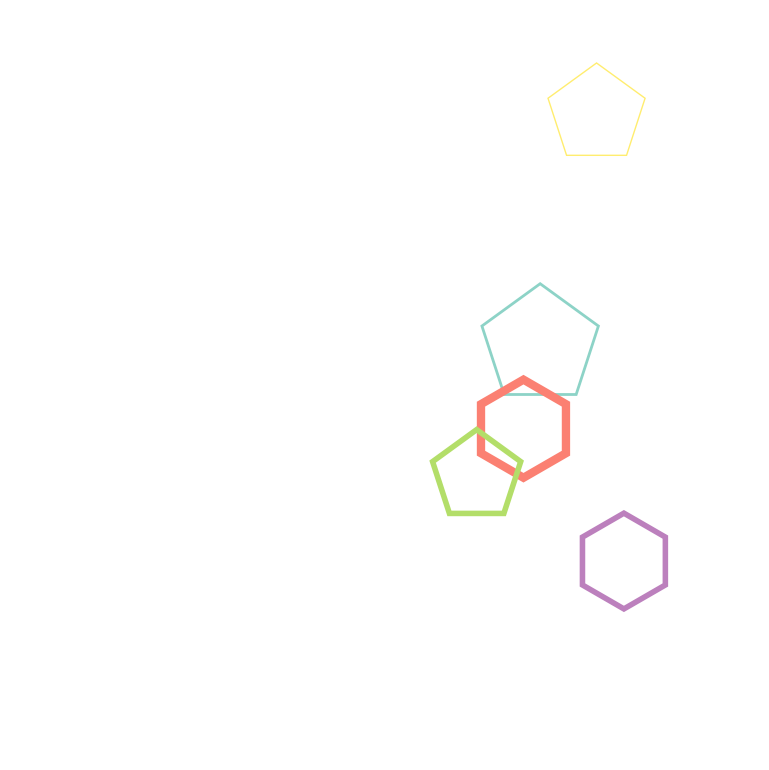[{"shape": "pentagon", "thickness": 1, "radius": 0.4, "center": [0.702, 0.552]}, {"shape": "hexagon", "thickness": 3, "radius": 0.32, "center": [0.68, 0.443]}, {"shape": "pentagon", "thickness": 2, "radius": 0.3, "center": [0.619, 0.382]}, {"shape": "hexagon", "thickness": 2, "radius": 0.31, "center": [0.81, 0.271]}, {"shape": "pentagon", "thickness": 0.5, "radius": 0.33, "center": [0.775, 0.852]}]